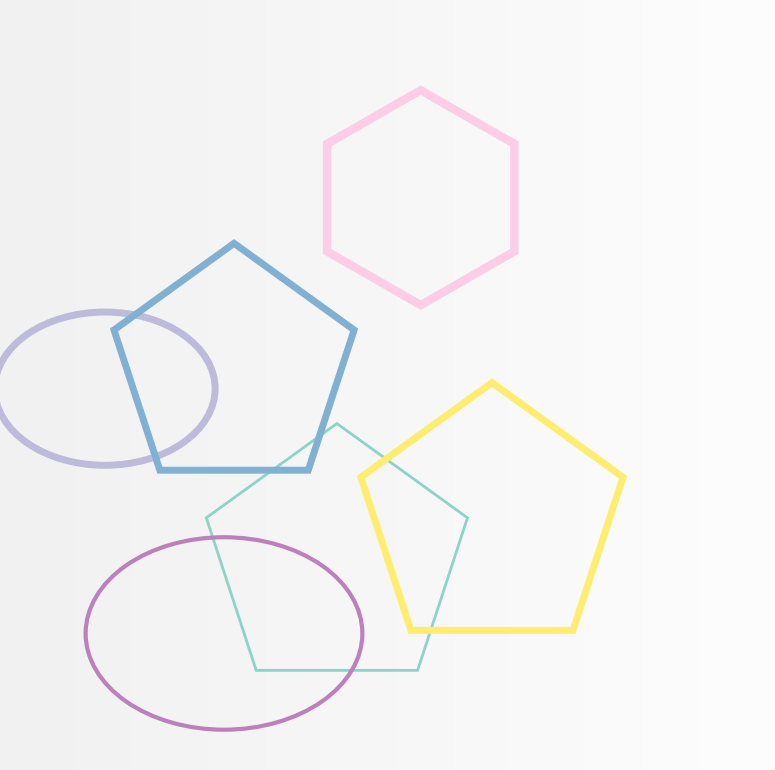[{"shape": "pentagon", "thickness": 1, "radius": 0.89, "center": [0.435, 0.273]}, {"shape": "oval", "thickness": 2.5, "radius": 0.71, "center": [0.135, 0.495]}, {"shape": "pentagon", "thickness": 2.5, "radius": 0.81, "center": [0.302, 0.521]}, {"shape": "hexagon", "thickness": 3, "radius": 0.7, "center": [0.543, 0.743]}, {"shape": "oval", "thickness": 1.5, "radius": 0.89, "center": [0.289, 0.177]}, {"shape": "pentagon", "thickness": 2.5, "radius": 0.89, "center": [0.635, 0.325]}]